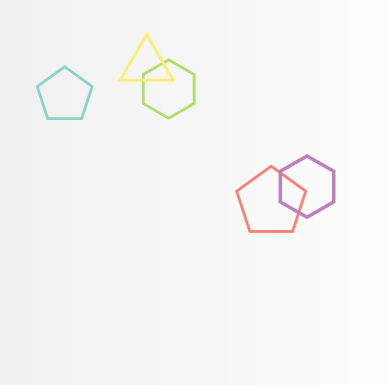[{"shape": "pentagon", "thickness": 2, "radius": 0.37, "center": [0.167, 0.752]}, {"shape": "pentagon", "thickness": 2, "radius": 0.47, "center": [0.7, 0.475]}, {"shape": "hexagon", "thickness": 2, "radius": 0.38, "center": [0.435, 0.769]}, {"shape": "hexagon", "thickness": 2.5, "radius": 0.4, "center": [0.792, 0.515]}, {"shape": "triangle", "thickness": 2, "radius": 0.4, "center": [0.378, 0.831]}]